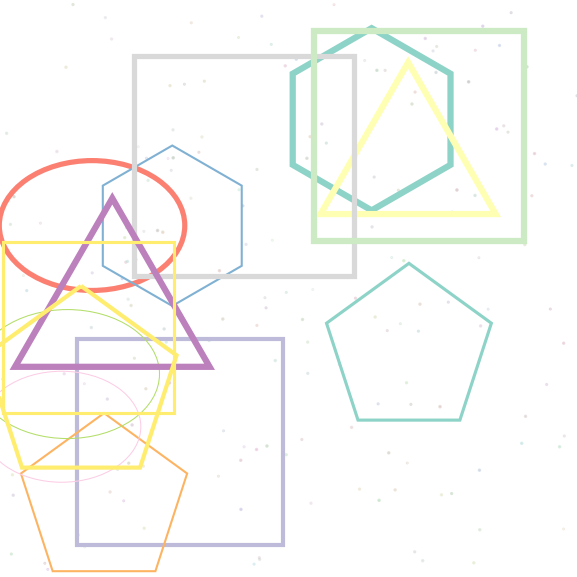[{"shape": "pentagon", "thickness": 1.5, "radius": 0.75, "center": [0.708, 0.393]}, {"shape": "hexagon", "thickness": 3, "radius": 0.79, "center": [0.643, 0.793]}, {"shape": "triangle", "thickness": 3, "radius": 0.88, "center": [0.707, 0.716]}, {"shape": "square", "thickness": 2, "radius": 0.89, "center": [0.312, 0.234]}, {"shape": "oval", "thickness": 2.5, "radius": 0.8, "center": [0.159, 0.609]}, {"shape": "hexagon", "thickness": 1, "radius": 0.69, "center": [0.298, 0.608]}, {"shape": "pentagon", "thickness": 1, "radius": 0.76, "center": [0.18, 0.132]}, {"shape": "oval", "thickness": 0.5, "radius": 0.8, "center": [0.117, 0.351]}, {"shape": "oval", "thickness": 0.5, "radius": 0.69, "center": [0.107, 0.26]}, {"shape": "square", "thickness": 2.5, "radius": 0.95, "center": [0.422, 0.711]}, {"shape": "triangle", "thickness": 3, "radius": 0.97, "center": [0.194, 0.461]}, {"shape": "square", "thickness": 3, "radius": 0.91, "center": [0.725, 0.764]}, {"shape": "square", "thickness": 1.5, "radius": 0.74, "center": [0.153, 0.432]}, {"shape": "pentagon", "thickness": 2, "radius": 0.87, "center": [0.14, 0.33]}]